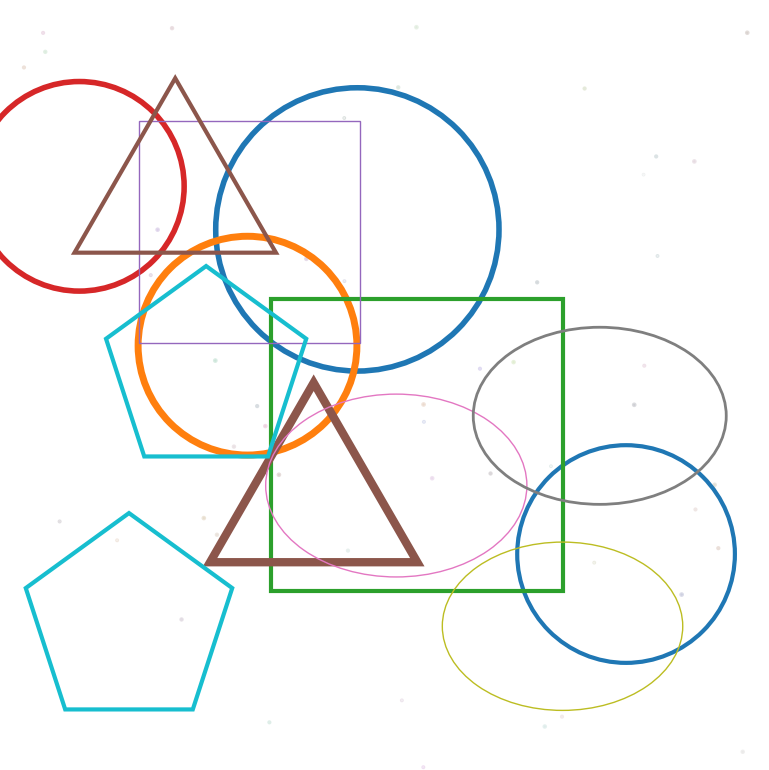[{"shape": "circle", "thickness": 1.5, "radius": 0.71, "center": [0.813, 0.28]}, {"shape": "circle", "thickness": 2, "radius": 0.92, "center": [0.464, 0.702]}, {"shape": "circle", "thickness": 2.5, "radius": 0.71, "center": [0.321, 0.551]}, {"shape": "square", "thickness": 1.5, "radius": 0.95, "center": [0.542, 0.422]}, {"shape": "circle", "thickness": 2, "radius": 0.68, "center": [0.103, 0.758]}, {"shape": "square", "thickness": 0.5, "radius": 0.72, "center": [0.324, 0.699]}, {"shape": "triangle", "thickness": 3, "radius": 0.78, "center": [0.407, 0.348]}, {"shape": "triangle", "thickness": 1.5, "radius": 0.76, "center": [0.228, 0.747]}, {"shape": "oval", "thickness": 0.5, "radius": 0.85, "center": [0.515, 0.369]}, {"shape": "oval", "thickness": 1, "radius": 0.82, "center": [0.779, 0.46]}, {"shape": "oval", "thickness": 0.5, "radius": 0.78, "center": [0.731, 0.187]}, {"shape": "pentagon", "thickness": 1.5, "radius": 0.68, "center": [0.268, 0.518]}, {"shape": "pentagon", "thickness": 1.5, "radius": 0.7, "center": [0.168, 0.193]}]